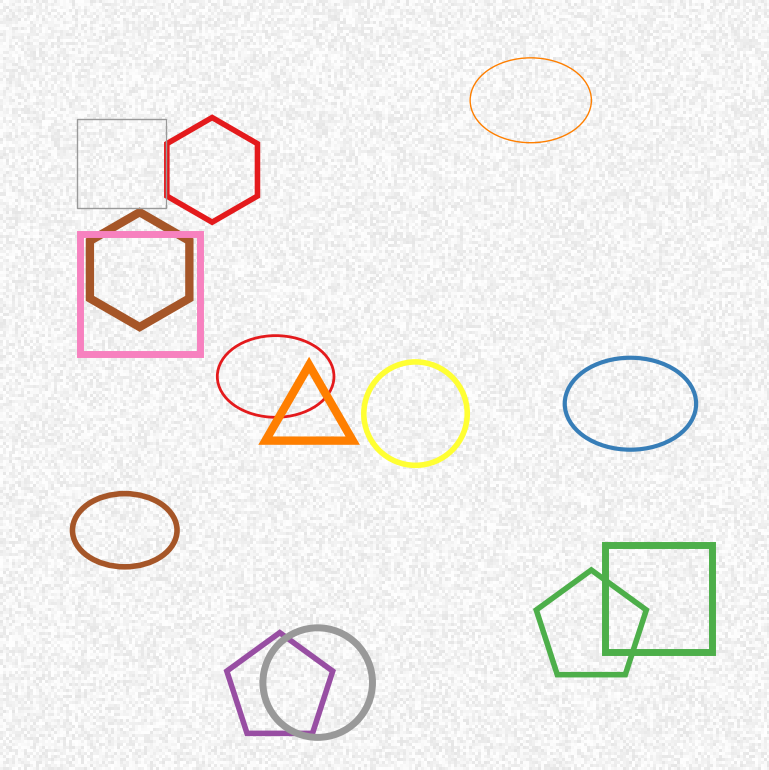[{"shape": "hexagon", "thickness": 2, "radius": 0.34, "center": [0.276, 0.779]}, {"shape": "oval", "thickness": 1, "radius": 0.38, "center": [0.358, 0.511]}, {"shape": "oval", "thickness": 1.5, "radius": 0.43, "center": [0.819, 0.476]}, {"shape": "pentagon", "thickness": 2, "radius": 0.38, "center": [0.768, 0.185]}, {"shape": "square", "thickness": 2.5, "radius": 0.35, "center": [0.855, 0.223]}, {"shape": "pentagon", "thickness": 2, "radius": 0.36, "center": [0.363, 0.106]}, {"shape": "oval", "thickness": 0.5, "radius": 0.39, "center": [0.689, 0.87]}, {"shape": "triangle", "thickness": 3, "radius": 0.33, "center": [0.401, 0.46]}, {"shape": "circle", "thickness": 2, "radius": 0.34, "center": [0.54, 0.463]}, {"shape": "hexagon", "thickness": 3, "radius": 0.37, "center": [0.181, 0.65]}, {"shape": "oval", "thickness": 2, "radius": 0.34, "center": [0.162, 0.311]}, {"shape": "square", "thickness": 2.5, "radius": 0.39, "center": [0.181, 0.618]}, {"shape": "square", "thickness": 0.5, "radius": 0.29, "center": [0.158, 0.788]}, {"shape": "circle", "thickness": 2.5, "radius": 0.36, "center": [0.413, 0.113]}]